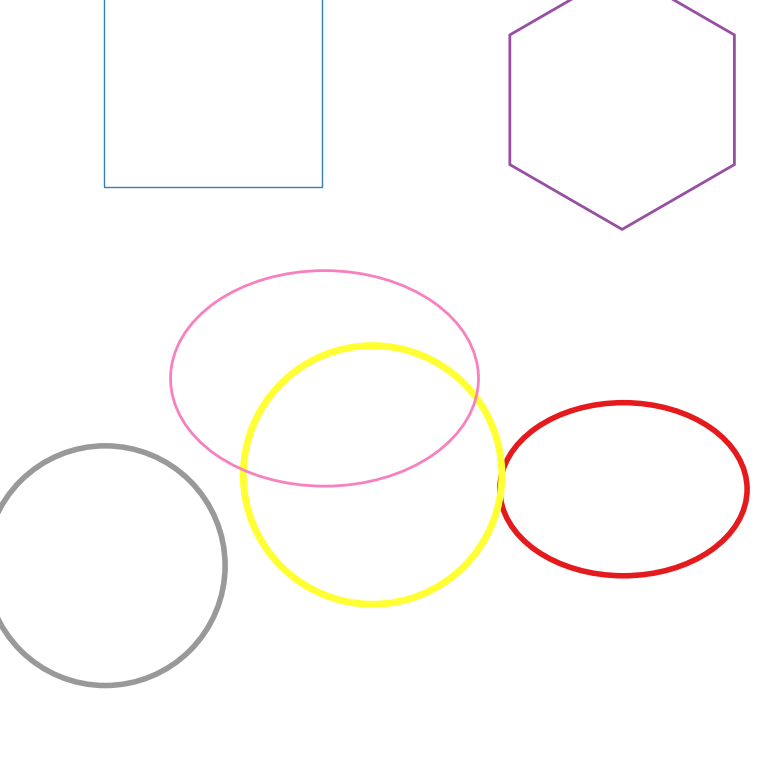[{"shape": "oval", "thickness": 2, "radius": 0.8, "center": [0.81, 0.365]}, {"shape": "square", "thickness": 0.5, "radius": 0.71, "center": [0.277, 0.899]}, {"shape": "hexagon", "thickness": 1, "radius": 0.84, "center": [0.808, 0.87]}, {"shape": "circle", "thickness": 2.5, "radius": 0.84, "center": [0.484, 0.383]}, {"shape": "oval", "thickness": 1, "radius": 1.0, "center": [0.421, 0.509]}, {"shape": "circle", "thickness": 2, "radius": 0.78, "center": [0.137, 0.265]}]